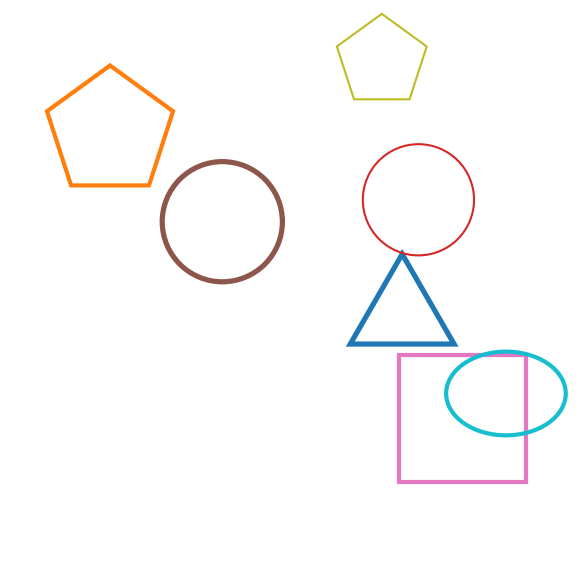[{"shape": "triangle", "thickness": 2.5, "radius": 0.52, "center": [0.696, 0.455]}, {"shape": "pentagon", "thickness": 2, "radius": 0.57, "center": [0.191, 0.771]}, {"shape": "circle", "thickness": 1, "radius": 0.48, "center": [0.725, 0.653]}, {"shape": "circle", "thickness": 2.5, "radius": 0.52, "center": [0.385, 0.615]}, {"shape": "square", "thickness": 2, "radius": 0.55, "center": [0.801, 0.275]}, {"shape": "pentagon", "thickness": 1, "radius": 0.41, "center": [0.661, 0.893]}, {"shape": "oval", "thickness": 2, "radius": 0.52, "center": [0.876, 0.318]}]